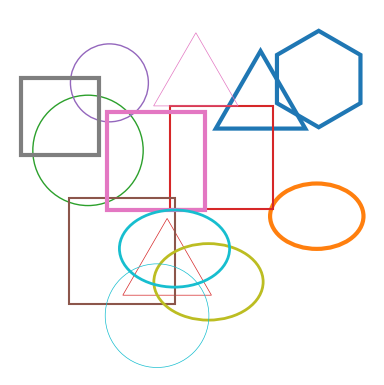[{"shape": "triangle", "thickness": 3, "radius": 0.67, "center": [0.677, 0.733]}, {"shape": "hexagon", "thickness": 3, "radius": 0.63, "center": [0.828, 0.795]}, {"shape": "oval", "thickness": 3, "radius": 0.61, "center": [0.823, 0.438]}, {"shape": "circle", "thickness": 1, "radius": 0.72, "center": [0.229, 0.609]}, {"shape": "square", "thickness": 1.5, "radius": 0.67, "center": [0.575, 0.591]}, {"shape": "triangle", "thickness": 0.5, "radius": 0.66, "center": [0.434, 0.3]}, {"shape": "circle", "thickness": 1, "radius": 0.51, "center": [0.284, 0.785]}, {"shape": "square", "thickness": 1.5, "radius": 0.69, "center": [0.318, 0.347]}, {"shape": "triangle", "thickness": 0.5, "radius": 0.63, "center": [0.509, 0.788]}, {"shape": "square", "thickness": 3, "radius": 0.64, "center": [0.405, 0.581]}, {"shape": "square", "thickness": 3, "radius": 0.51, "center": [0.155, 0.697]}, {"shape": "oval", "thickness": 2, "radius": 0.71, "center": [0.542, 0.268]}, {"shape": "oval", "thickness": 2, "radius": 0.72, "center": [0.453, 0.354]}, {"shape": "circle", "thickness": 0.5, "radius": 0.67, "center": [0.408, 0.18]}]